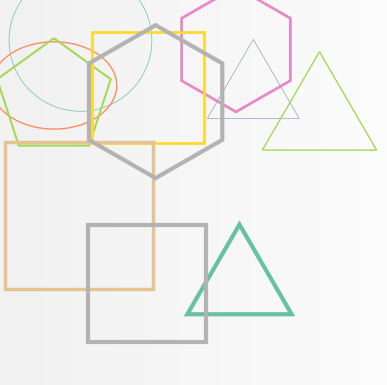[{"shape": "circle", "thickness": 0.5, "radius": 0.92, "center": [0.208, 0.895]}, {"shape": "triangle", "thickness": 3, "radius": 0.78, "center": [0.618, 0.261]}, {"shape": "oval", "thickness": 1, "radius": 0.81, "center": [0.139, 0.778]}, {"shape": "triangle", "thickness": 0.5, "radius": 0.68, "center": [0.654, 0.761]}, {"shape": "hexagon", "thickness": 2, "radius": 0.81, "center": [0.609, 0.872]}, {"shape": "triangle", "thickness": 1, "radius": 0.85, "center": [0.824, 0.695]}, {"shape": "pentagon", "thickness": 1.5, "radius": 0.77, "center": [0.139, 0.747]}, {"shape": "square", "thickness": 2, "radius": 0.72, "center": [0.382, 0.773]}, {"shape": "square", "thickness": 2.5, "radius": 0.95, "center": [0.205, 0.441]}, {"shape": "hexagon", "thickness": 3, "radius": 0.99, "center": [0.402, 0.736]}, {"shape": "square", "thickness": 3, "radius": 0.76, "center": [0.38, 0.264]}]